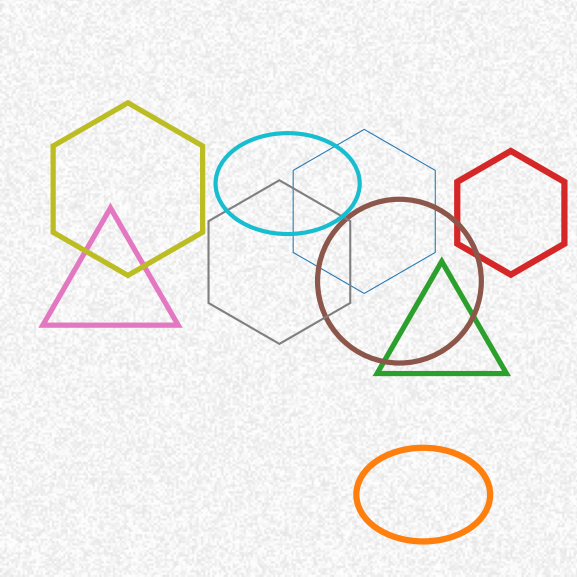[{"shape": "hexagon", "thickness": 0.5, "radius": 0.71, "center": [0.631, 0.633]}, {"shape": "oval", "thickness": 3, "radius": 0.58, "center": [0.733, 0.143]}, {"shape": "triangle", "thickness": 2.5, "radius": 0.65, "center": [0.765, 0.417]}, {"shape": "hexagon", "thickness": 3, "radius": 0.54, "center": [0.885, 0.631]}, {"shape": "circle", "thickness": 2.5, "radius": 0.71, "center": [0.692, 0.512]}, {"shape": "triangle", "thickness": 2.5, "radius": 0.68, "center": [0.191, 0.504]}, {"shape": "hexagon", "thickness": 1, "radius": 0.71, "center": [0.484, 0.545]}, {"shape": "hexagon", "thickness": 2.5, "radius": 0.75, "center": [0.221, 0.672]}, {"shape": "oval", "thickness": 2, "radius": 0.62, "center": [0.498, 0.681]}]